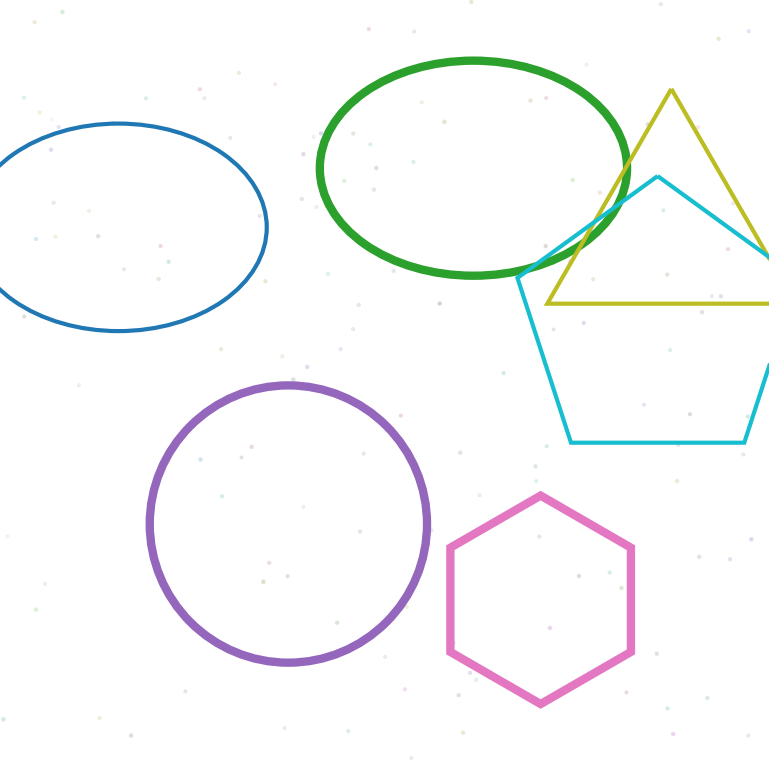[{"shape": "oval", "thickness": 1.5, "radius": 0.96, "center": [0.154, 0.705]}, {"shape": "oval", "thickness": 3, "radius": 1.0, "center": [0.615, 0.782]}, {"shape": "circle", "thickness": 3, "radius": 0.9, "center": [0.375, 0.319]}, {"shape": "hexagon", "thickness": 3, "radius": 0.68, "center": [0.702, 0.221]}, {"shape": "triangle", "thickness": 1.5, "radius": 0.93, "center": [0.872, 0.699]}, {"shape": "pentagon", "thickness": 1.5, "radius": 0.96, "center": [0.854, 0.58]}]